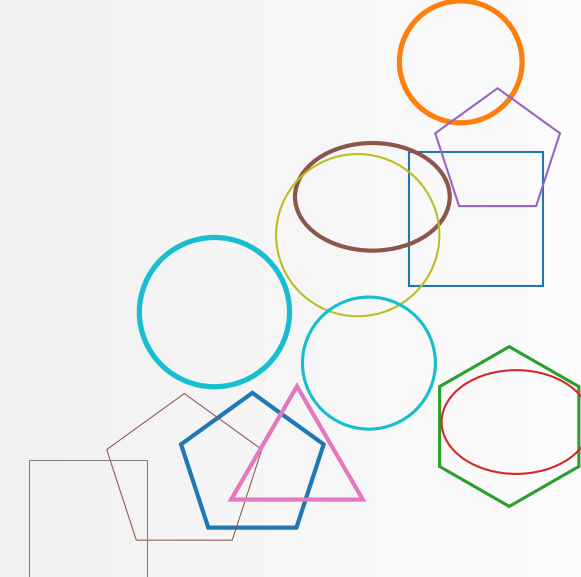[{"shape": "square", "thickness": 1, "radius": 0.58, "center": [0.819, 0.62]}, {"shape": "pentagon", "thickness": 2, "radius": 0.64, "center": [0.434, 0.19]}, {"shape": "circle", "thickness": 2.5, "radius": 0.53, "center": [0.793, 0.892]}, {"shape": "hexagon", "thickness": 1.5, "radius": 0.69, "center": [0.876, 0.261]}, {"shape": "oval", "thickness": 1, "radius": 0.64, "center": [0.888, 0.268]}, {"shape": "pentagon", "thickness": 1, "radius": 0.56, "center": [0.856, 0.734]}, {"shape": "pentagon", "thickness": 0.5, "radius": 0.7, "center": [0.317, 0.177]}, {"shape": "oval", "thickness": 2, "radius": 0.67, "center": [0.641, 0.658]}, {"shape": "triangle", "thickness": 2, "radius": 0.65, "center": [0.511, 0.199]}, {"shape": "square", "thickness": 0.5, "radius": 0.51, "center": [0.152, 0.101]}, {"shape": "circle", "thickness": 1, "radius": 0.7, "center": [0.615, 0.592]}, {"shape": "circle", "thickness": 2.5, "radius": 0.65, "center": [0.369, 0.459]}, {"shape": "circle", "thickness": 1.5, "radius": 0.57, "center": [0.635, 0.37]}]